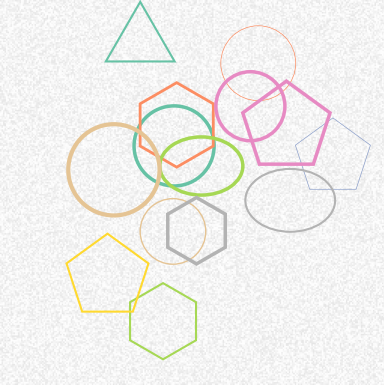[{"shape": "triangle", "thickness": 1.5, "radius": 0.52, "center": [0.364, 0.892]}, {"shape": "circle", "thickness": 2.5, "radius": 0.52, "center": [0.452, 0.621]}, {"shape": "circle", "thickness": 0.5, "radius": 0.49, "center": [0.671, 0.836]}, {"shape": "hexagon", "thickness": 2, "radius": 0.55, "center": [0.459, 0.676]}, {"shape": "pentagon", "thickness": 0.5, "radius": 0.51, "center": [0.865, 0.591]}, {"shape": "circle", "thickness": 2.5, "radius": 0.45, "center": [0.65, 0.724]}, {"shape": "pentagon", "thickness": 2.5, "radius": 0.6, "center": [0.744, 0.67]}, {"shape": "oval", "thickness": 2.5, "radius": 0.54, "center": [0.523, 0.569]}, {"shape": "hexagon", "thickness": 1.5, "radius": 0.49, "center": [0.423, 0.166]}, {"shape": "pentagon", "thickness": 1.5, "radius": 0.56, "center": [0.279, 0.281]}, {"shape": "circle", "thickness": 3, "radius": 0.59, "center": [0.296, 0.559]}, {"shape": "circle", "thickness": 1, "radius": 0.43, "center": [0.449, 0.399]}, {"shape": "oval", "thickness": 1.5, "radius": 0.58, "center": [0.754, 0.48]}, {"shape": "hexagon", "thickness": 2.5, "radius": 0.43, "center": [0.51, 0.401]}]